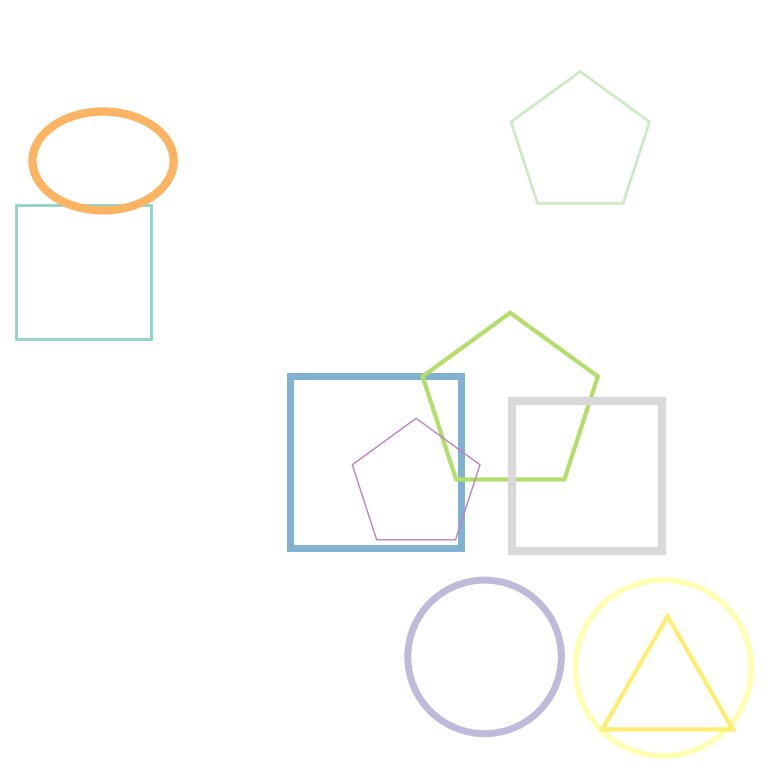[{"shape": "square", "thickness": 1, "radius": 0.44, "center": [0.108, 0.647]}, {"shape": "circle", "thickness": 2, "radius": 0.57, "center": [0.861, 0.133]}, {"shape": "circle", "thickness": 2.5, "radius": 0.5, "center": [0.629, 0.147]}, {"shape": "square", "thickness": 2.5, "radius": 0.56, "center": [0.487, 0.4]}, {"shape": "oval", "thickness": 3, "radius": 0.46, "center": [0.134, 0.791]}, {"shape": "pentagon", "thickness": 1.5, "radius": 0.6, "center": [0.663, 0.474]}, {"shape": "square", "thickness": 3, "radius": 0.49, "center": [0.762, 0.382]}, {"shape": "pentagon", "thickness": 0.5, "radius": 0.44, "center": [0.54, 0.37]}, {"shape": "pentagon", "thickness": 1, "radius": 0.47, "center": [0.754, 0.813]}, {"shape": "triangle", "thickness": 1.5, "radius": 0.49, "center": [0.867, 0.102]}]